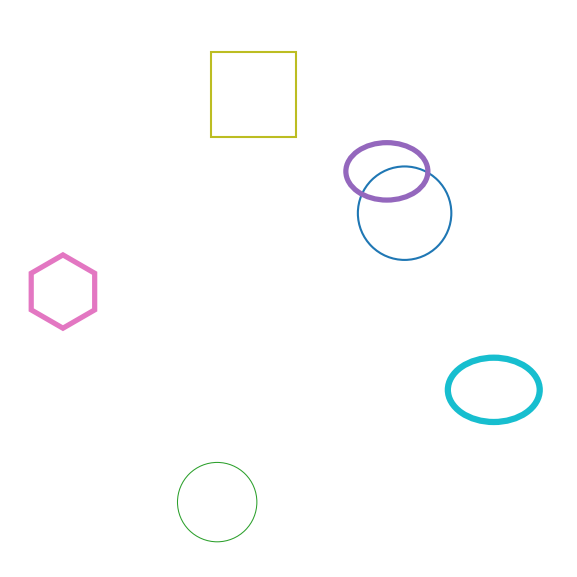[{"shape": "circle", "thickness": 1, "radius": 0.4, "center": [0.701, 0.63]}, {"shape": "circle", "thickness": 0.5, "radius": 0.34, "center": [0.376, 0.13]}, {"shape": "oval", "thickness": 2.5, "radius": 0.36, "center": [0.67, 0.702]}, {"shape": "hexagon", "thickness": 2.5, "radius": 0.32, "center": [0.109, 0.494]}, {"shape": "square", "thickness": 1, "radius": 0.37, "center": [0.44, 0.836]}, {"shape": "oval", "thickness": 3, "radius": 0.4, "center": [0.855, 0.324]}]